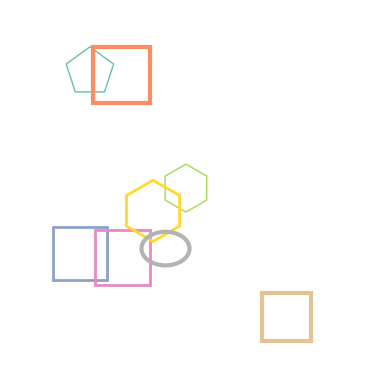[{"shape": "pentagon", "thickness": 1, "radius": 0.32, "center": [0.234, 0.814]}, {"shape": "square", "thickness": 3, "radius": 0.37, "center": [0.316, 0.805]}, {"shape": "square", "thickness": 2, "radius": 0.35, "center": [0.208, 0.341]}, {"shape": "square", "thickness": 2, "radius": 0.36, "center": [0.318, 0.331]}, {"shape": "hexagon", "thickness": 1, "radius": 0.31, "center": [0.483, 0.511]}, {"shape": "hexagon", "thickness": 2, "radius": 0.4, "center": [0.397, 0.452]}, {"shape": "square", "thickness": 3, "radius": 0.31, "center": [0.744, 0.176]}, {"shape": "oval", "thickness": 3, "radius": 0.31, "center": [0.43, 0.354]}]